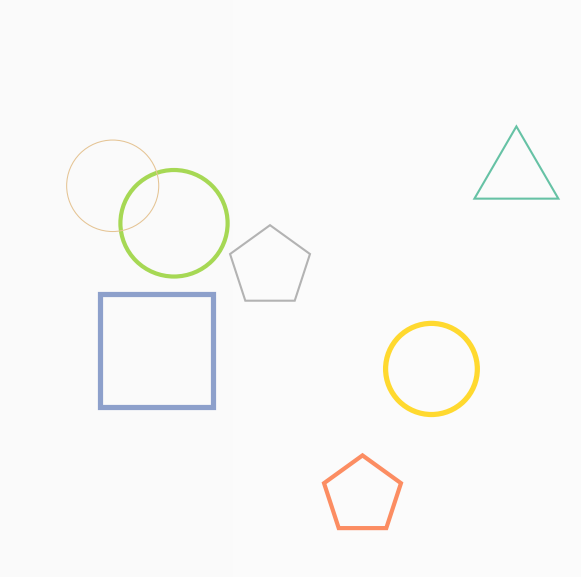[{"shape": "triangle", "thickness": 1, "radius": 0.42, "center": [0.888, 0.697]}, {"shape": "pentagon", "thickness": 2, "radius": 0.35, "center": [0.624, 0.141]}, {"shape": "square", "thickness": 2.5, "radius": 0.49, "center": [0.269, 0.393]}, {"shape": "circle", "thickness": 2, "radius": 0.46, "center": [0.299, 0.613]}, {"shape": "circle", "thickness": 2.5, "radius": 0.39, "center": [0.742, 0.36]}, {"shape": "circle", "thickness": 0.5, "radius": 0.4, "center": [0.194, 0.677]}, {"shape": "pentagon", "thickness": 1, "radius": 0.36, "center": [0.465, 0.537]}]